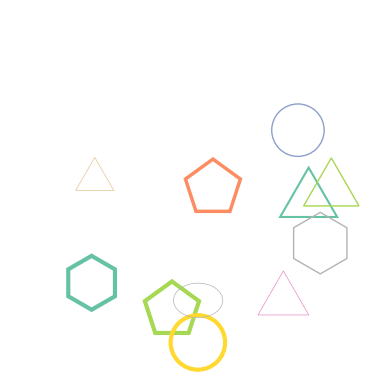[{"shape": "hexagon", "thickness": 3, "radius": 0.35, "center": [0.238, 0.265]}, {"shape": "triangle", "thickness": 1.5, "radius": 0.43, "center": [0.802, 0.479]}, {"shape": "pentagon", "thickness": 2.5, "radius": 0.38, "center": [0.553, 0.512]}, {"shape": "circle", "thickness": 1, "radius": 0.34, "center": [0.774, 0.662]}, {"shape": "triangle", "thickness": 0.5, "radius": 0.38, "center": [0.736, 0.22]}, {"shape": "triangle", "thickness": 1, "radius": 0.42, "center": [0.861, 0.507]}, {"shape": "pentagon", "thickness": 3, "radius": 0.37, "center": [0.447, 0.195]}, {"shape": "circle", "thickness": 3, "radius": 0.35, "center": [0.514, 0.111]}, {"shape": "triangle", "thickness": 0.5, "radius": 0.29, "center": [0.246, 0.534]}, {"shape": "oval", "thickness": 0.5, "radius": 0.32, "center": [0.515, 0.22]}, {"shape": "hexagon", "thickness": 1, "radius": 0.4, "center": [0.832, 0.369]}]